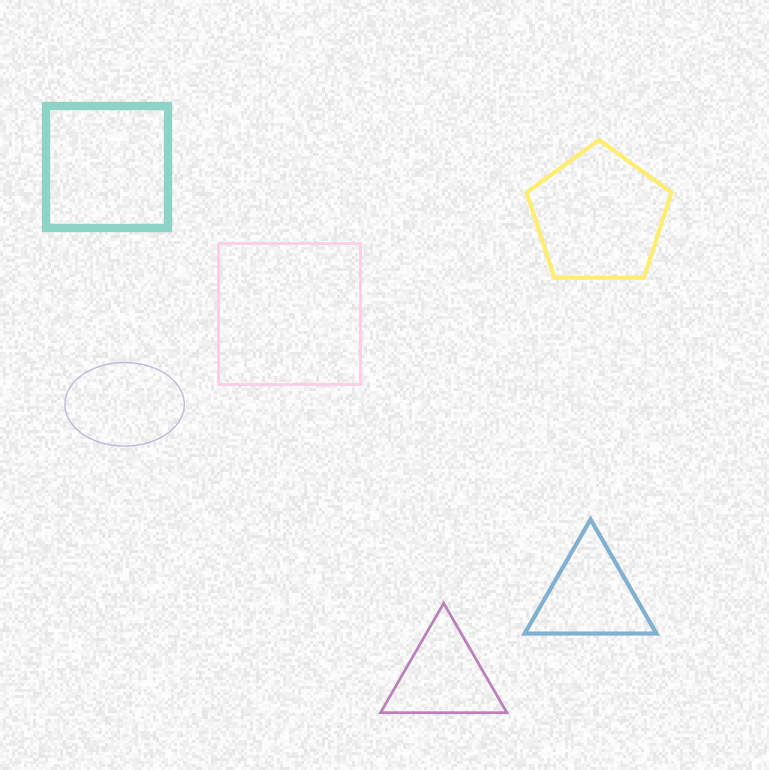[{"shape": "square", "thickness": 3, "radius": 0.4, "center": [0.139, 0.783]}, {"shape": "oval", "thickness": 0.5, "radius": 0.39, "center": [0.162, 0.475]}, {"shape": "triangle", "thickness": 1.5, "radius": 0.49, "center": [0.767, 0.227]}, {"shape": "square", "thickness": 1, "radius": 0.46, "center": [0.375, 0.593]}, {"shape": "triangle", "thickness": 1, "radius": 0.47, "center": [0.576, 0.122]}, {"shape": "pentagon", "thickness": 1.5, "radius": 0.49, "center": [0.778, 0.719]}]